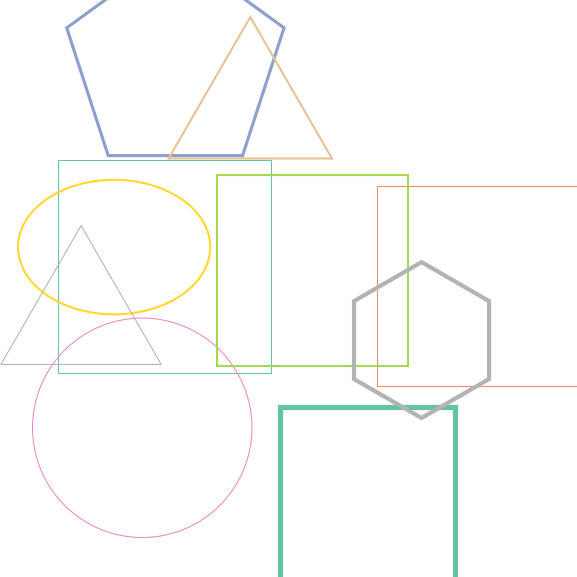[{"shape": "square", "thickness": 2.5, "radius": 0.75, "center": [0.636, 0.144]}, {"shape": "square", "thickness": 0.5, "radius": 0.92, "center": [0.285, 0.538]}, {"shape": "square", "thickness": 0.5, "radius": 0.87, "center": [0.827, 0.504]}, {"shape": "pentagon", "thickness": 1.5, "radius": 0.99, "center": [0.304, 0.89]}, {"shape": "circle", "thickness": 0.5, "radius": 0.95, "center": [0.246, 0.258]}, {"shape": "square", "thickness": 1, "radius": 0.82, "center": [0.541, 0.531]}, {"shape": "oval", "thickness": 1, "radius": 0.83, "center": [0.198, 0.571]}, {"shape": "triangle", "thickness": 1, "radius": 0.82, "center": [0.433, 0.806]}, {"shape": "hexagon", "thickness": 2, "radius": 0.67, "center": [0.73, 0.41]}, {"shape": "triangle", "thickness": 0.5, "radius": 0.8, "center": [0.14, 0.448]}]